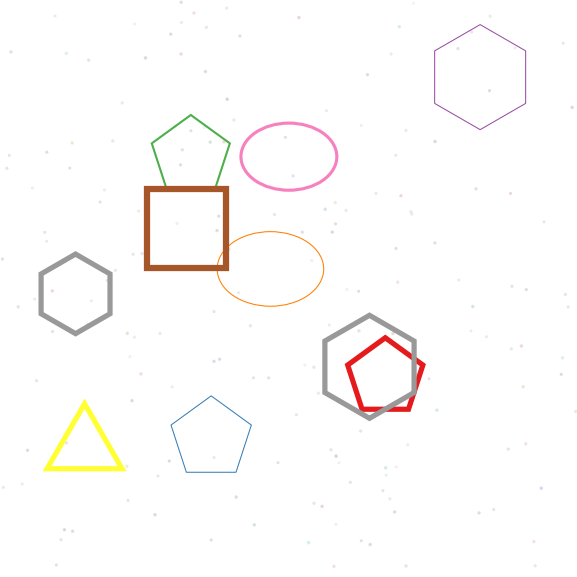[{"shape": "pentagon", "thickness": 2.5, "radius": 0.34, "center": [0.667, 0.346]}, {"shape": "pentagon", "thickness": 0.5, "radius": 0.37, "center": [0.366, 0.241]}, {"shape": "pentagon", "thickness": 1, "radius": 0.36, "center": [0.33, 0.729]}, {"shape": "hexagon", "thickness": 0.5, "radius": 0.45, "center": [0.831, 0.866]}, {"shape": "oval", "thickness": 0.5, "radius": 0.46, "center": [0.468, 0.533]}, {"shape": "triangle", "thickness": 2.5, "radius": 0.37, "center": [0.146, 0.225]}, {"shape": "square", "thickness": 3, "radius": 0.34, "center": [0.322, 0.604]}, {"shape": "oval", "thickness": 1.5, "radius": 0.42, "center": [0.5, 0.728]}, {"shape": "hexagon", "thickness": 2.5, "radius": 0.45, "center": [0.64, 0.364]}, {"shape": "hexagon", "thickness": 2.5, "radius": 0.34, "center": [0.131, 0.49]}]